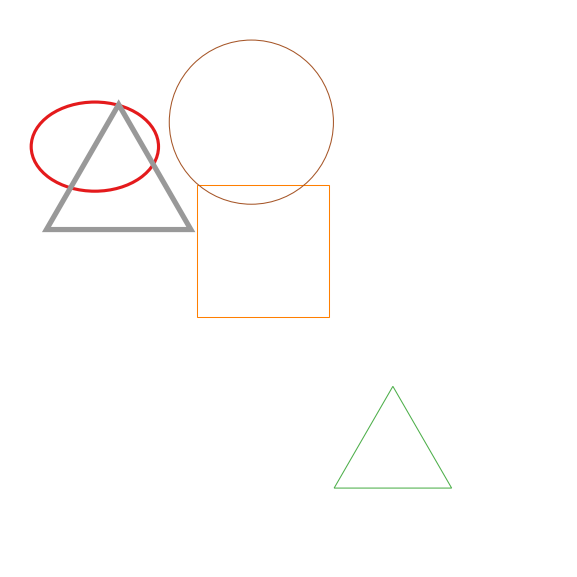[{"shape": "oval", "thickness": 1.5, "radius": 0.55, "center": [0.164, 0.745]}, {"shape": "triangle", "thickness": 0.5, "radius": 0.59, "center": [0.68, 0.213]}, {"shape": "square", "thickness": 0.5, "radius": 0.57, "center": [0.455, 0.564]}, {"shape": "circle", "thickness": 0.5, "radius": 0.71, "center": [0.435, 0.788]}, {"shape": "triangle", "thickness": 2.5, "radius": 0.72, "center": [0.205, 0.674]}]